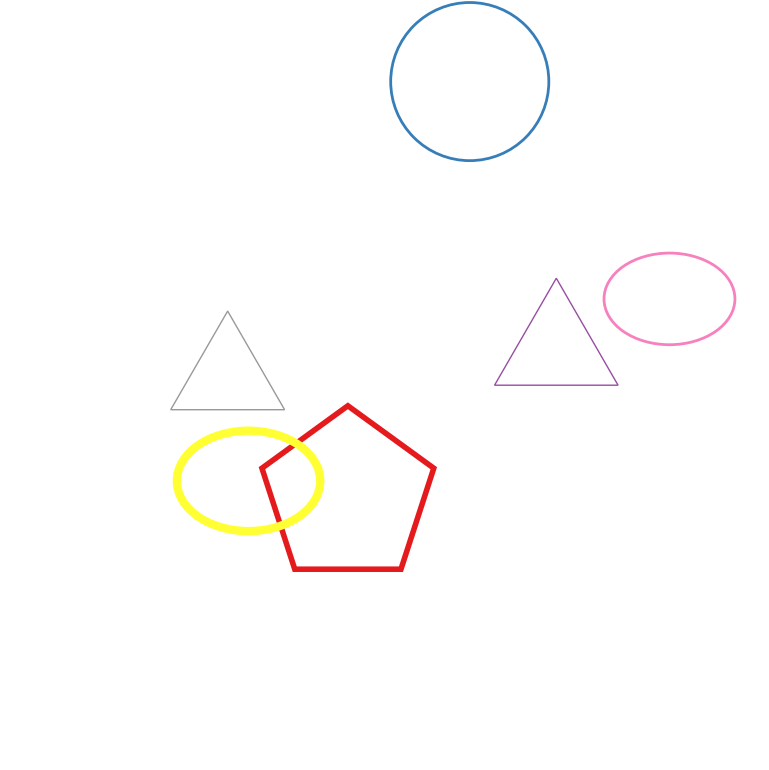[{"shape": "pentagon", "thickness": 2, "radius": 0.59, "center": [0.452, 0.356]}, {"shape": "circle", "thickness": 1, "radius": 0.51, "center": [0.61, 0.894]}, {"shape": "triangle", "thickness": 0.5, "radius": 0.46, "center": [0.722, 0.546]}, {"shape": "oval", "thickness": 3, "radius": 0.47, "center": [0.323, 0.375]}, {"shape": "oval", "thickness": 1, "radius": 0.43, "center": [0.869, 0.612]}, {"shape": "triangle", "thickness": 0.5, "radius": 0.43, "center": [0.296, 0.511]}]